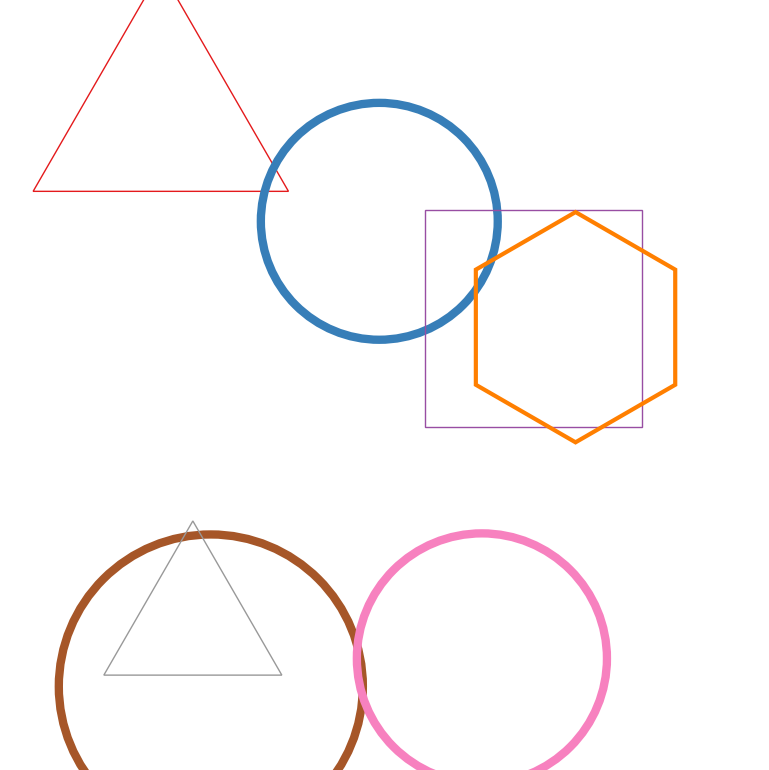[{"shape": "triangle", "thickness": 0.5, "radius": 0.96, "center": [0.209, 0.847]}, {"shape": "circle", "thickness": 3, "radius": 0.77, "center": [0.493, 0.713]}, {"shape": "square", "thickness": 0.5, "radius": 0.7, "center": [0.693, 0.586]}, {"shape": "hexagon", "thickness": 1.5, "radius": 0.75, "center": [0.747, 0.575]}, {"shape": "circle", "thickness": 3, "radius": 0.99, "center": [0.274, 0.108]}, {"shape": "circle", "thickness": 3, "radius": 0.81, "center": [0.626, 0.145]}, {"shape": "triangle", "thickness": 0.5, "radius": 0.67, "center": [0.25, 0.19]}]